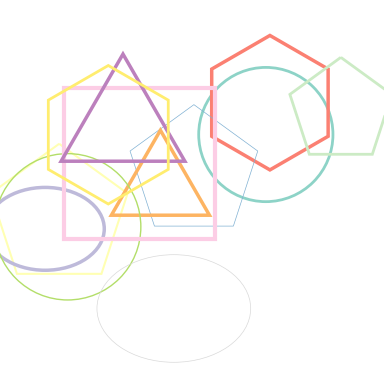[{"shape": "circle", "thickness": 2, "radius": 0.87, "center": [0.69, 0.651]}, {"shape": "pentagon", "thickness": 1.5, "radius": 0.93, "center": [0.154, 0.44]}, {"shape": "oval", "thickness": 2.5, "radius": 0.77, "center": [0.117, 0.406]}, {"shape": "hexagon", "thickness": 2.5, "radius": 0.87, "center": [0.701, 0.733]}, {"shape": "pentagon", "thickness": 0.5, "radius": 0.87, "center": [0.504, 0.554]}, {"shape": "triangle", "thickness": 2.5, "radius": 0.74, "center": [0.417, 0.515]}, {"shape": "circle", "thickness": 1, "radius": 0.95, "center": [0.176, 0.411]}, {"shape": "square", "thickness": 3, "radius": 0.98, "center": [0.363, 0.575]}, {"shape": "oval", "thickness": 0.5, "radius": 1.0, "center": [0.451, 0.199]}, {"shape": "triangle", "thickness": 2.5, "radius": 0.93, "center": [0.319, 0.674]}, {"shape": "pentagon", "thickness": 2, "radius": 0.7, "center": [0.885, 0.712]}, {"shape": "hexagon", "thickness": 2, "radius": 0.9, "center": [0.281, 0.65]}]